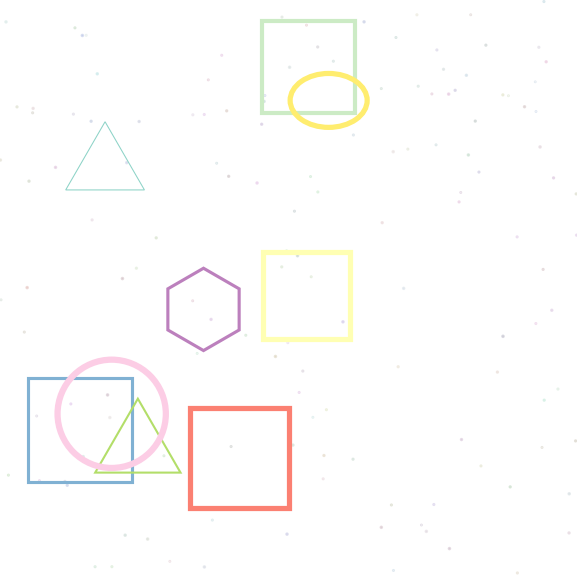[{"shape": "triangle", "thickness": 0.5, "radius": 0.39, "center": [0.182, 0.71]}, {"shape": "square", "thickness": 2.5, "radius": 0.38, "center": [0.531, 0.487]}, {"shape": "square", "thickness": 2.5, "radius": 0.43, "center": [0.415, 0.206]}, {"shape": "square", "thickness": 1.5, "radius": 0.45, "center": [0.139, 0.254]}, {"shape": "triangle", "thickness": 1, "radius": 0.43, "center": [0.239, 0.223]}, {"shape": "circle", "thickness": 3, "radius": 0.47, "center": [0.193, 0.283]}, {"shape": "hexagon", "thickness": 1.5, "radius": 0.36, "center": [0.352, 0.463]}, {"shape": "square", "thickness": 2, "radius": 0.4, "center": [0.534, 0.883]}, {"shape": "oval", "thickness": 2.5, "radius": 0.33, "center": [0.569, 0.825]}]